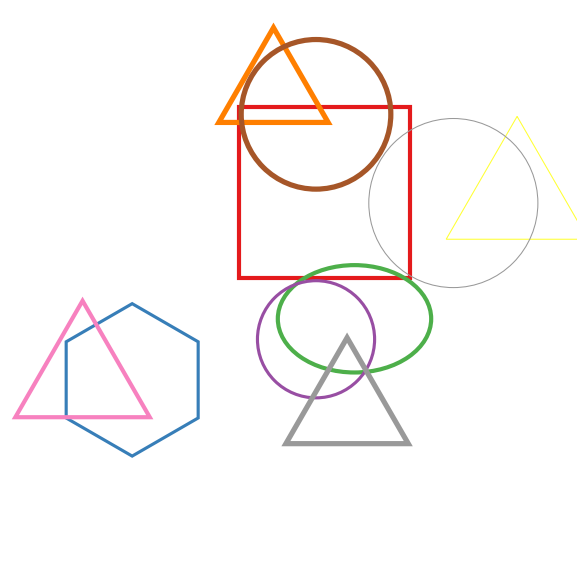[{"shape": "square", "thickness": 2, "radius": 0.74, "center": [0.562, 0.666]}, {"shape": "hexagon", "thickness": 1.5, "radius": 0.66, "center": [0.229, 0.341]}, {"shape": "oval", "thickness": 2, "radius": 0.66, "center": [0.614, 0.447]}, {"shape": "circle", "thickness": 1.5, "radius": 0.51, "center": [0.547, 0.412]}, {"shape": "triangle", "thickness": 2.5, "radius": 0.55, "center": [0.474, 0.842]}, {"shape": "triangle", "thickness": 0.5, "radius": 0.71, "center": [0.895, 0.656]}, {"shape": "circle", "thickness": 2.5, "radius": 0.65, "center": [0.547, 0.801]}, {"shape": "triangle", "thickness": 2, "radius": 0.67, "center": [0.143, 0.344]}, {"shape": "circle", "thickness": 0.5, "radius": 0.73, "center": [0.785, 0.648]}, {"shape": "triangle", "thickness": 2.5, "radius": 0.61, "center": [0.601, 0.292]}]